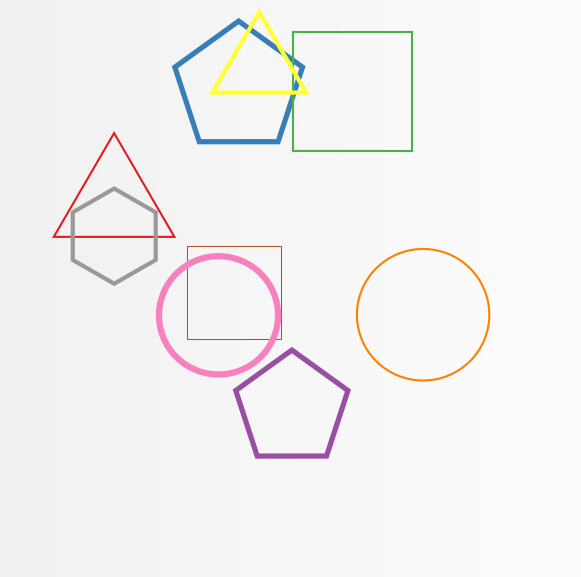[{"shape": "triangle", "thickness": 1, "radius": 0.6, "center": [0.196, 0.649]}, {"shape": "pentagon", "thickness": 2.5, "radius": 0.58, "center": [0.411, 0.847]}, {"shape": "square", "thickness": 1, "radius": 0.51, "center": [0.606, 0.84]}, {"shape": "pentagon", "thickness": 2.5, "radius": 0.51, "center": [0.502, 0.292]}, {"shape": "circle", "thickness": 1, "radius": 0.57, "center": [0.728, 0.454]}, {"shape": "triangle", "thickness": 2, "radius": 0.46, "center": [0.446, 0.885]}, {"shape": "square", "thickness": 0.5, "radius": 0.4, "center": [0.403, 0.492]}, {"shape": "circle", "thickness": 3, "radius": 0.51, "center": [0.376, 0.453]}, {"shape": "hexagon", "thickness": 2, "radius": 0.41, "center": [0.197, 0.59]}]